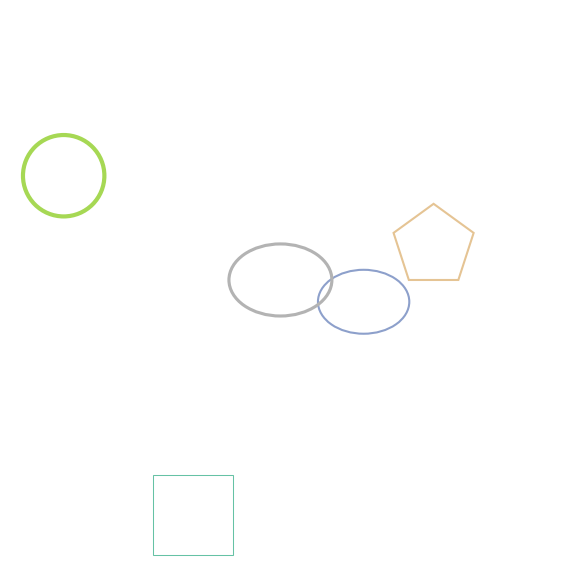[{"shape": "square", "thickness": 0.5, "radius": 0.35, "center": [0.334, 0.108]}, {"shape": "oval", "thickness": 1, "radius": 0.4, "center": [0.63, 0.477]}, {"shape": "circle", "thickness": 2, "radius": 0.35, "center": [0.11, 0.695]}, {"shape": "pentagon", "thickness": 1, "radius": 0.36, "center": [0.751, 0.573]}, {"shape": "oval", "thickness": 1.5, "radius": 0.45, "center": [0.486, 0.514]}]